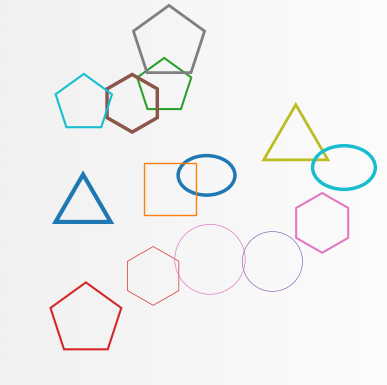[{"shape": "oval", "thickness": 2.5, "radius": 0.37, "center": [0.533, 0.545]}, {"shape": "triangle", "thickness": 3, "radius": 0.41, "center": [0.214, 0.465]}, {"shape": "square", "thickness": 1, "radius": 0.33, "center": [0.438, 0.508]}, {"shape": "pentagon", "thickness": 1.5, "radius": 0.37, "center": [0.424, 0.776]}, {"shape": "hexagon", "thickness": 0.5, "radius": 0.38, "center": [0.395, 0.283]}, {"shape": "pentagon", "thickness": 1.5, "radius": 0.48, "center": [0.222, 0.17]}, {"shape": "circle", "thickness": 0.5, "radius": 0.39, "center": [0.703, 0.321]}, {"shape": "hexagon", "thickness": 2.5, "radius": 0.37, "center": [0.341, 0.732]}, {"shape": "hexagon", "thickness": 1.5, "radius": 0.39, "center": [0.831, 0.421]}, {"shape": "circle", "thickness": 0.5, "radius": 0.45, "center": [0.542, 0.326]}, {"shape": "pentagon", "thickness": 2, "radius": 0.48, "center": [0.436, 0.889]}, {"shape": "triangle", "thickness": 2, "radius": 0.48, "center": [0.763, 0.633]}, {"shape": "oval", "thickness": 2.5, "radius": 0.4, "center": [0.888, 0.565]}, {"shape": "pentagon", "thickness": 1.5, "radius": 0.38, "center": [0.216, 0.731]}]